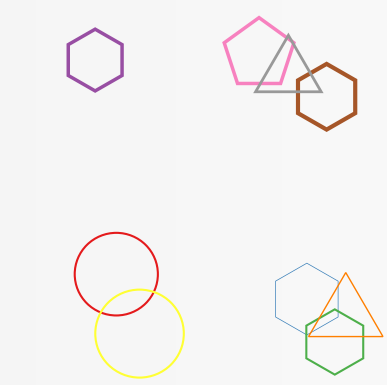[{"shape": "circle", "thickness": 1.5, "radius": 0.54, "center": [0.3, 0.288]}, {"shape": "hexagon", "thickness": 0.5, "radius": 0.47, "center": [0.792, 0.223]}, {"shape": "hexagon", "thickness": 1.5, "radius": 0.42, "center": [0.864, 0.112]}, {"shape": "hexagon", "thickness": 2.5, "radius": 0.4, "center": [0.246, 0.844]}, {"shape": "triangle", "thickness": 1, "radius": 0.55, "center": [0.892, 0.181]}, {"shape": "circle", "thickness": 1.5, "radius": 0.57, "center": [0.36, 0.133]}, {"shape": "hexagon", "thickness": 3, "radius": 0.43, "center": [0.843, 0.749]}, {"shape": "pentagon", "thickness": 2.5, "radius": 0.47, "center": [0.669, 0.86]}, {"shape": "triangle", "thickness": 2, "radius": 0.49, "center": [0.744, 0.81]}]